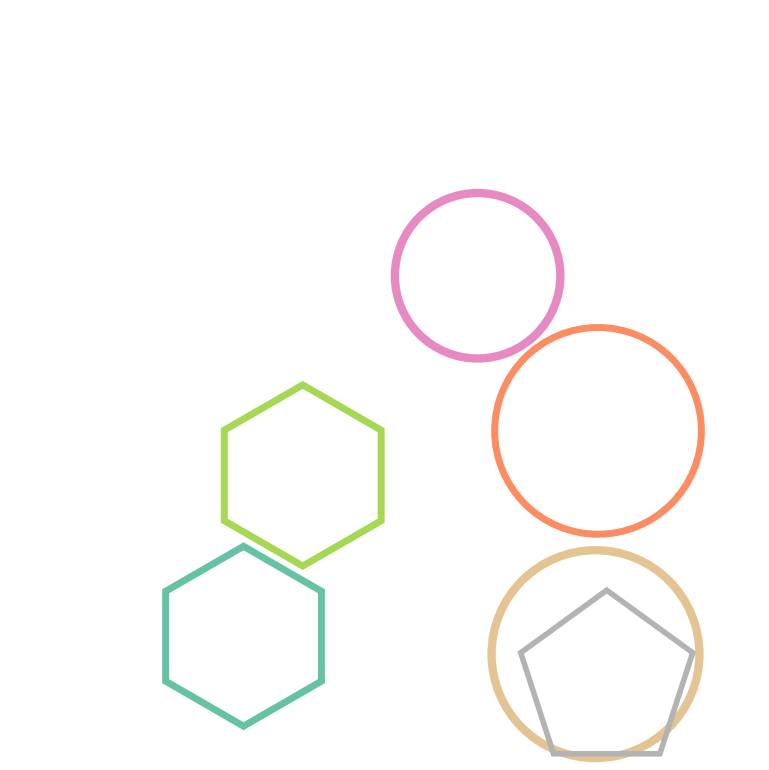[{"shape": "hexagon", "thickness": 2.5, "radius": 0.58, "center": [0.316, 0.174]}, {"shape": "circle", "thickness": 2.5, "radius": 0.67, "center": [0.777, 0.44]}, {"shape": "circle", "thickness": 3, "radius": 0.54, "center": [0.62, 0.642]}, {"shape": "hexagon", "thickness": 2.5, "radius": 0.59, "center": [0.393, 0.383]}, {"shape": "circle", "thickness": 3, "radius": 0.67, "center": [0.773, 0.15]}, {"shape": "pentagon", "thickness": 2, "radius": 0.59, "center": [0.788, 0.116]}]